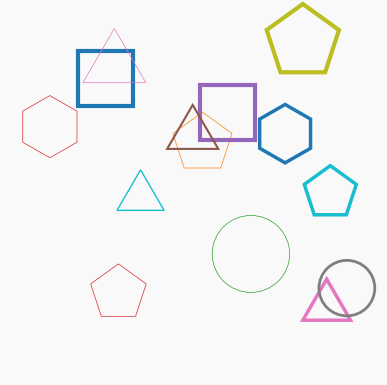[{"shape": "square", "thickness": 3, "radius": 0.36, "center": [0.273, 0.796]}, {"shape": "hexagon", "thickness": 2.5, "radius": 0.38, "center": [0.736, 0.653]}, {"shape": "pentagon", "thickness": 0.5, "radius": 0.4, "center": [0.522, 0.628]}, {"shape": "circle", "thickness": 0.5, "radius": 0.5, "center": [0.648, 0.34]}, {"shape": "pentagon", "thickness": 0.5, "radius": 0.38, "center": [0.306, 0.239]}, {"shape": "hexagon", "thickness": 0.5, "radius": 0.4, "center": [0.129, 0.671]}, {"shape": "square", "thickness": 3, "radius": 0.36, "center": [0.587, 0.707]}, {"shape": "triangle", "thickness": 1.5, "radius": 0.38, "center": [0.497, 0.651]}, {"shape": "triangle", "thickness": 0.5, "radius": 0.47, "center": [0.295, 0.832]}, {"shape": "triangle", "thickness": 2.5, "radius": 0.36, "center": [0.843, 0.204]}, {"shape": "circle", "thickness": 2, "radius": 0.36, "center": [0.895, 0.252]}, {"shape": "pentagon", "thickness": 3, "radius": 0.49, "center": [0.781, 0.892]}, {"shape": "triangle", "thickness": 1, "radius": 0.35, "center": [0.363, 0.489]}, {"shape": "pentagon", "thickness": 2.5, "radius": 0.35, "center": [0.852, 0.499]}]